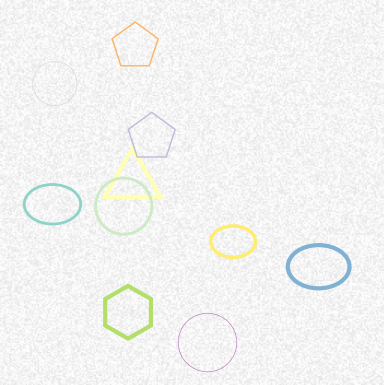[{"shape": "oval", "thickness": 2, "radius": 0.37, "center": [0.136, 0.469]}, {"shape": "triangle", "thickness": 3, "radius": 0.42, "center": [0.344, 0.531]}, {"shape": "pentagon", "thickness": 1, "radius": 0.32, "center": [0.394, 0.644]}, {"shape": "oval", "thickness": 3, "radius": 0.4, "center": [0.828, 0.307]}, {"shape": "pentagon", "thickness": 1, "radius": 0.31, "center": [0.351, 0.88]}, {"shape": "hexagon", "thickness": 3, "radius": 0.34, "center": [0.333, 0.189]}, {"shape": "circle", "thickness": 0.5, "radius": 0.29, "center": [0.143, 0.783]}, {"shape": "circle", "thickness": 0.5, "radius": 0.38, "center": [0.539, 0.11]}, {"shape": "circle", "thickness": 2, "radius": 0.37, "center": [0.321, 0.465]}, {"shape": "oval", "thickness": 2.5, "radius": 0.29, "center": [0.606, 0.372]}]